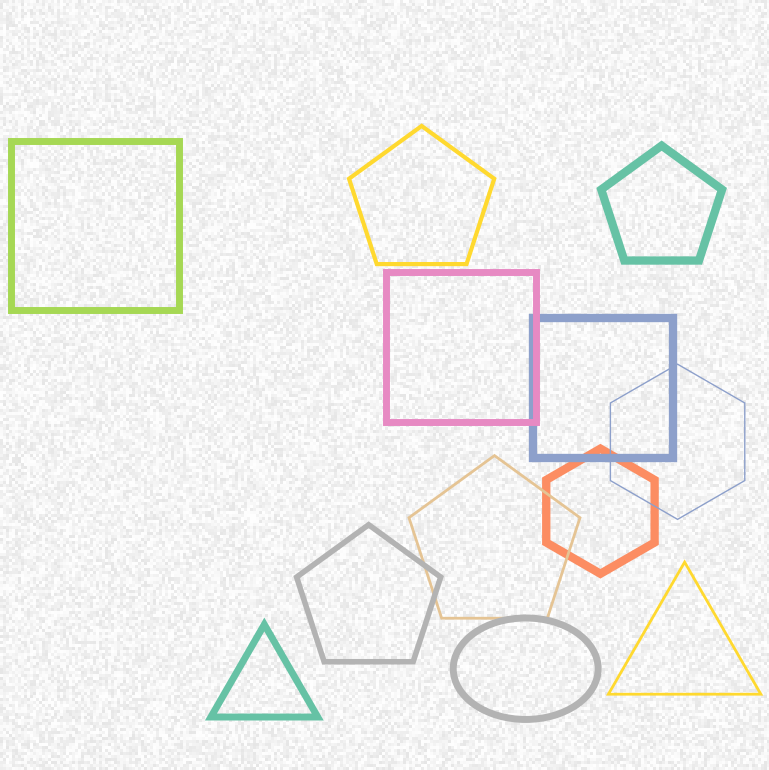[{"shape": "triangle", "thickness": 2.5, "radius": 0.4, "center": [0.343, 0.109]}, {"shape": "pentagon", "thickness": 3, "radius": 0.41, "center": [0.859, 0.728]}, {"shape": "hexagon", "thickness": 3, "radius": 0.41, "center": [0.78, 0.336]}, {"shape": "square", "thickness": 3, "radius": 0.45, "center": [0.783, 0.496]}, {"shape": "hexagon", "thickness": 0.5, "radius": 0.5, "center": [0.88, 0.426]}, {"shape": "square", "thickness": 2.5, "radius": 0.48, "center": [0.599, 0.549]}, {"shape": "square", "thickness": 2.5, "radius": 0.55, "center": [0.123, 0.707]}, {"shape": "pentagon", "thickness": 1.5, "radius": 0.5, "center": [0.548, 0.737]}, {"shape": "triangle", "thickness": 1, "radius": 0.57, "center": [0.889, 0.156]}, {"shape": "pentagon", "thickness": 1, "radius": 0.58, "center": [0.642, 0.292]}, {"shape": "pentagon", "thickness": 2, "radius": 0.49, "center": [0.479, 0.22]}, {"shape": "oval", "thickness": 2.5, "radius": 0.47, "center": [0.683, 0.132]}]